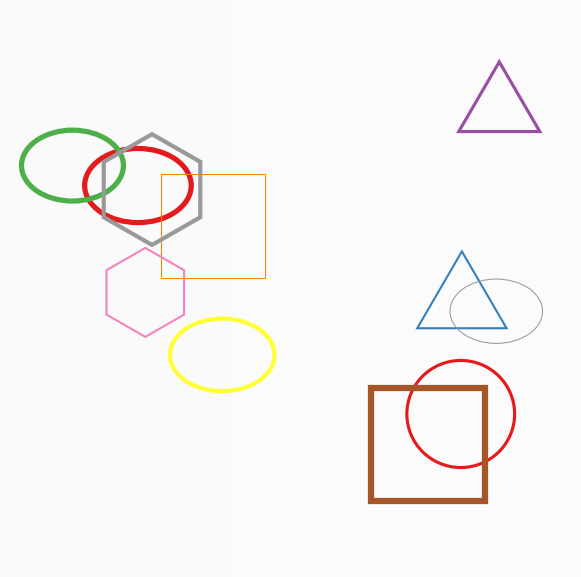[{"shape": "circle", "thickness": 1.5, "radius": 0.46, "center": [0.793, 0.282]}, {"shape": "oval", "thickness": 2.5, "radius": 0.46, "center": [0.237, 0.678]}, {"shape": "triangle", "thickness": 1, "radius": 0.44, "center": [0.795, 0.475]}, {"shape": "oval", "thickness": 2.5, "radius": 0.44, "center": [0.125, 0.712]}, {"shape": "triangle", "thickness": 1.5, "radius": 0.4, "center": [0.859, 0.812]}, {"shape": "square", "thickness": 0.5, "radius": 0.45, "center": [0.367, 0.608]}, {"shape": "oval", "thickness": 2, "radius": 0.45, "center": [0.382, 0.385]}, {"shape": "square", "thickness": 3, "radius": 0.49, "center": [0.736, 0.23]}, {"shape": "hexagon", "thickness": 1, "radius": 0.39, "center": [0.25, 0.493]}, {"shape": "hexagon", "thickness": 2, "radius": 0.48, "center": [0.262, 0.671]}, {"shape": "oval", "thickness": 0.5, "radius": 0.4, "center": [0.854, 0.46]}]